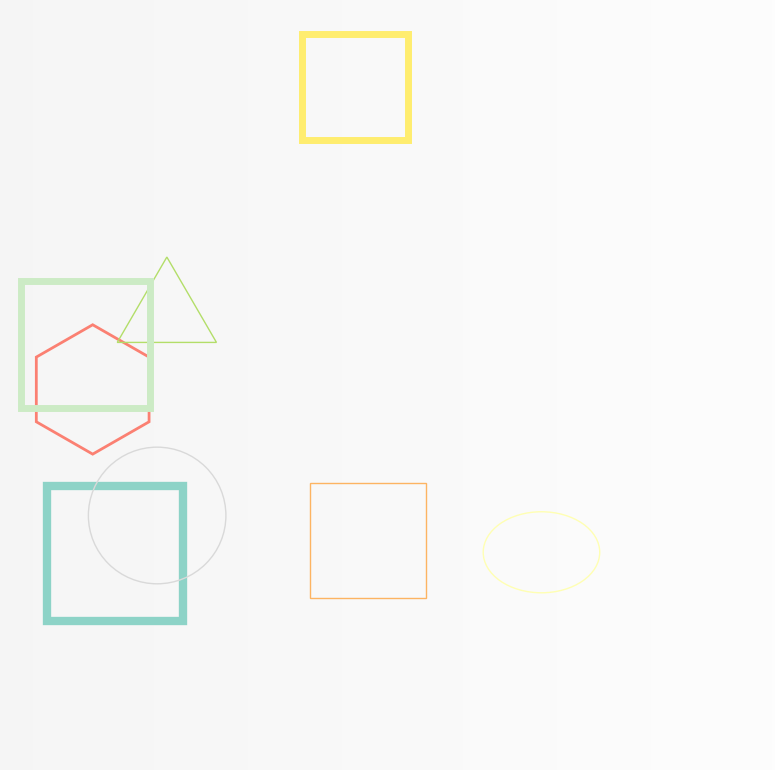[{"shape": "square", "thickness": 3, "radius": 0.44, "center": [0.149, 0.281]}, {"shape": "oval", "thickness": 0.5, "radius": 0.38, "center": [0.699, 0.283]}, {"shape": "hexagon", "thickness": 1, "radius": 0.42, "center": [0.12, 0.494]}, {"shape": "square", "thickness": 0.5, "radius": 0.37, "center": [0.475, 0.298]}, {"shape": "triangle", "thickness": 0.5, "radius": 0.37, "center": [0.215, 0.592]}, {"shape": "circle", "thickness": 0.5, "radius": 0.44, "center": [0.203, 0.331]}, {"shape": "square", "thickness": 2.5, "radius": 0.41, "center": [0.11, 0.552]}, {"shape": "square", "thickness": 2.5, "radius": 0.34, "center": [0.458, 0.887]}]